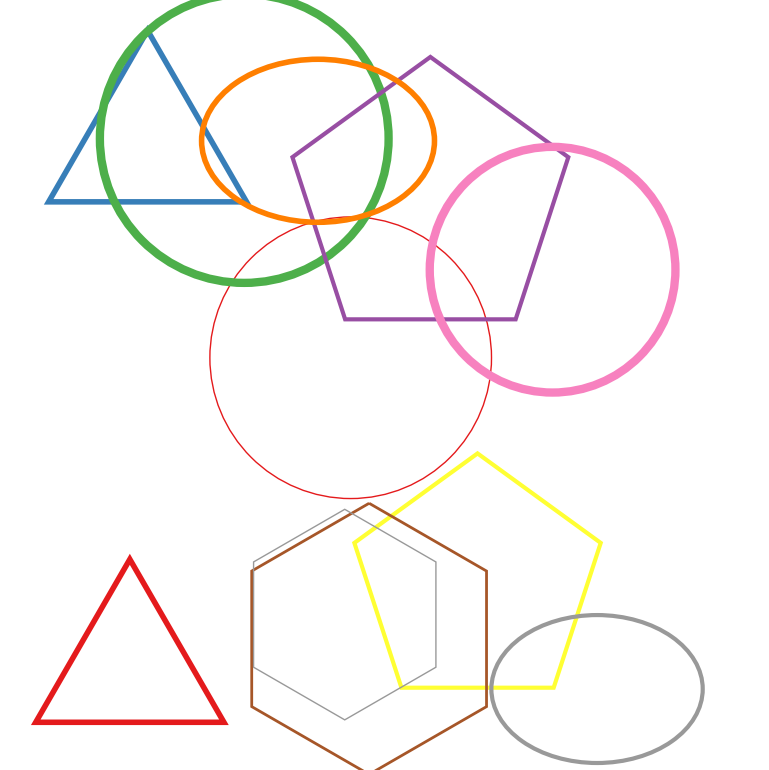[{"shape": "triangle", "thickness": 2, "radius": 0.71, "center": [0.169, 0.133]}, {"shape": "circle", "thickness": 0.5, "radius": 0.91, "center": [0.455, 0.535]}, {"shape": "triangle", "thickness": 2, "radius": 0.74, "center": [0.192, 0.812]}, {"shape": "circle", "thickness": 3, "radius": 0.94, "center": [0.317, 0.82]}, {"shape": "pentagon", "thickness": 1.5, "radius": 0.94, "center": [0.559, 0.738]}, {"shape": "oval", "thickness": 2, "radius": 0.76, "center": [0.413, 0.817]}, {"shape": "pentagon", "thickness": 1.5, "radius": 0.84, "center": [0.62, 0.243]}, {"shape": "hexagon", "thickness": 1, "radius": 0.88, "center": [0.479, 0.17]}, {"shape": "circle", "thickness": 3, "radius": 0.8, "center": [0.718, 0.65]}, {"shape": "hexagon", "thickness": 0.5, "radius": 0.68, "center": [0.448, 0.202]}, {"shape": "oval", "thickness": 1.5, "radius": 0.69, "center": [0.775, 0.105]}]